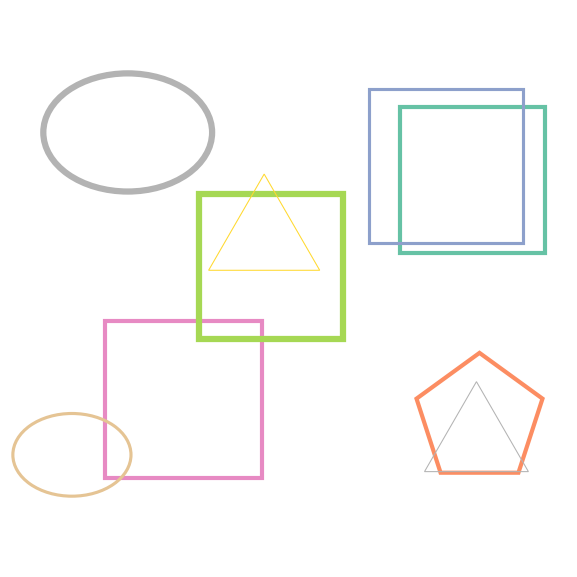[{"shape": "square", "thickness": 2, "radius": 0.63, "center": [0.818, 0.687]}, {"shape": "pentagon", "thickness": 2, "radius": 0.57, "center": [0.83, 0.273]}, {"shape": "square", "thickness": 1.5, "radius": 0.67, "center": [0.772, 0.711]}, {"shape": "square", "thickness": 2, "radius": 0.68, "center": [0.318, 0.307]}, {"shape": "square", "thickness": 3, "radius": 0.63, "center": [0.469, 0.538]}, {"shape": "triangle", "thickness": 0.5, "radius": 0.56, "center": [0.457, 0.587]}, {"shape": "oval", "thickness": 1.5, "radius": 0.51, "center": [0.125, 0.212]}, {"shape": "oval", "thickness": 3, "radius": 0.73, "center": [0.221, 0.77]}, {"shape": "triangle", "thickness": 0.5, "radius": 0.52, "center": [0.825, 0.234]}]